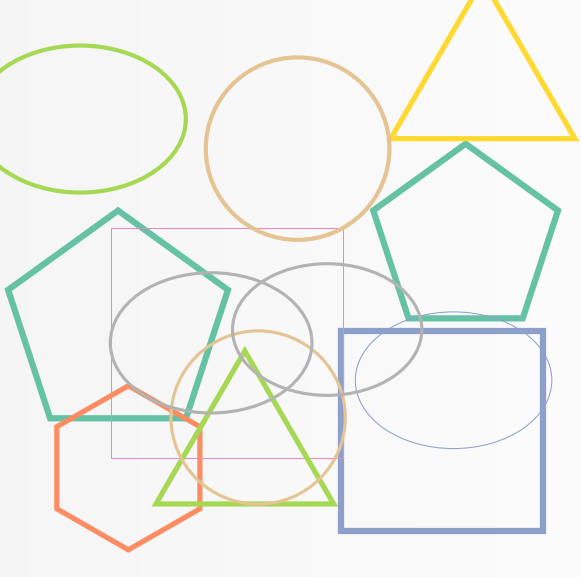[{"shape": "pentagon", "thickness": 3, "radius": 0.99, "center": [0.203, 0.436]}, {"shape": "pentagon", "thickness": 3, "radius": 0.84, "center": [0.801, 0.583]}, {"shape": "hexagon", "thickness": 2.5, "radius": 0.71, "center": [0.221, 0.189]}, {"shape": "oval", "thickness": 0.5, "radius": 0.85, "center": [0.78, 0.341]}, {"shape": "square", "thickness": 3, "radius": 0.87, "center": [0.76, 0.253]}, {"shape": "square", "thickness": 0.5, "radius": 1.0, "center": [0.391, 0.404]}, {"shape": "oval", "thickness": 2, "radius": 0.91, "center": [0.138, 0.793]}, {"shape": "triangle", "thickness": 2.5, "radius": 0.88, "center": [0.421, 0.215]}, {"shape": "triangle", "thickness": 2.5, "radius": 0.91, "center": [0.831, 0.851]}, {"shape": "circle", "thickness": 2, "radius": 0.79, "center": [0.512, 0.742]}, {"shape": "circle", "thickness": 1.5, "radius": 0.75, "center": [0.444, 0.276]}, {"shape": "oval", "thickness": 1.5, "radius": 0.87, "center": [0.363, 0.405]}, {"shape": "oval", "thickness": 1.5, "radius": 0.81, "center": [0.563, 0.429]}]